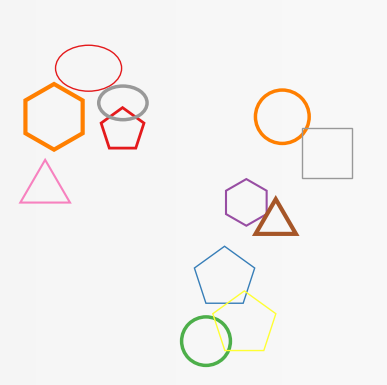[{"shape": "pentagon", "thickness": 2, "radius": 0.29, "center": [0.316, 0.662]}, {"shape": "oval", "thickness": 1, "radius": 0.43, "center": [0.229, 0.823]}, {"shape": "pentagon", "thickness": 1, "radius": 0.41, "center": [0.579, 0.279]}, {"shape": "circle", "thickness": 2.5, "radius": 0.32, "center": [0.532, 0.114]}, {"shape": "hexagon", "thickness": 1.5, "radius": 0.3, "center": [0.636, 0.474]}, {"shape": "hexagon", "thickness": 3, "radius": 0.43, "center": [0.139, 0.697]}, {"shape": "circle", "thickness": 2.5, "radius": 0.35, "center": [0.729, 0.697]}, {"shape": "pentagon", "thickness": 1, "radius": 0.43, "center": [0.631, 0.159]}, {"shape": "triangle", "thickness": 3, "radius": 0.3, "center": [0.712, 0.423]}, {"shape": "triangle", "thickness": 1.5, "radius": 0.37, "center": [0.117, 0.511]}, {"shape": "square", "thickness": 1, "radius": 0.33, "center": [0.844, 0.603]}, {"shape": "oval", "thickness": 2.5, "radius": 0.31, "center": [0.317, 0.733]}]